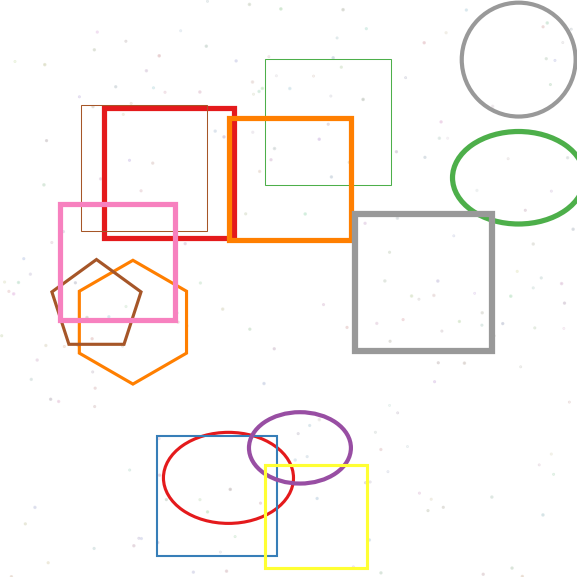[{"shape": "square", "thickness": 2.5, "radius": 0.56, "center": [0.293, 0.699]}, {"shape": "oval", "thickness": 1.5, "radius": 0.56, "center": [0.396, 0.172]}, {"shape": "square", "thickness": 1, "radius": 0.52, "center": [0.376, 0.141]}, {"shape": "oval", "thickness": 2.5, "radius": 0.57, "center": [0.898, 0.691]}, {"shape": "square", "thickness": 0.5, "radius": 0.55, "center": [0.567, 0.788]}, {"shape": "oval", "thickness": 2, "radius": 0.44, "center": [0.519, 0.224]}, {"shape": "square", "thickness": 2.5, "radius": 0.53, "center": [0.502, 0.689]}, {"shape": "hexagon", "thickness": 1.5, "radius": 0.54, "center": [0.23, 0.441]}, {"shape": "square", "thickness": 1.5, "radius": 0.44, "center": [0.547, 0.105]}, {"shape": "square", "thickness": 0.5, "radius": 0.55, "center": [0.249, 0.708]}, {"shape": "pentagon", "thickness": 1.5, "radius": 0.41, "center": [0.167, 0.469]}, {"shape": "square", "thickness": 2.5, "radius": 0.5, "center": [0.204, 0.546]}, {"shape": "circle", "thickness": 2, "radius": 0.49, "center": [0.898, 0.896]}, {"shape": "square", "thickness": 3, "radius": 0.59, "center": [0.733, 0.51]}]